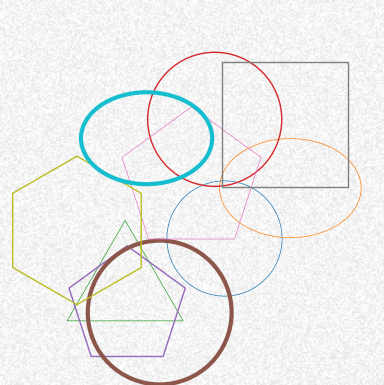[{"shape": "circle", "thickness": 0.5, "radius": 0.75, "center": [0.583, 0.381]}, {"shape": "oval", "thickness": 0.5, "radius": 0.92, "center": [0.754, 0.511]}, {"shape": "triangle", "thickness": 0.5, "radius": 0.87, "center": [0.325, 0.254]}, {"shape": "circle", "thickness": 1, "radius": 0.87, "center": [0.558, 0.69]}, {"shape": "pentagon", "thickness": 1, "radius": 0.79, "center": [0.33, 0.203]}, {"shape": "circle", "thickness": 3, "radius": 0.93, "center": [0.415, 0.188]}, {"shape": "pentagon", "thickness": 0.5, "radius": 0.95, "center": [0.497, 0.533]}, {"shape": "square", "thickness": 1, "radius": 0.81, "center": [0.741, 0.677]}, {"shape": "hexagon", "thickness": 1, "radius": 0.96, "center": [0.2, 0.402]}, {"shape": "oval", "thickness": 3, "radius": 0.85, "center": [0.381, 0.641]}]